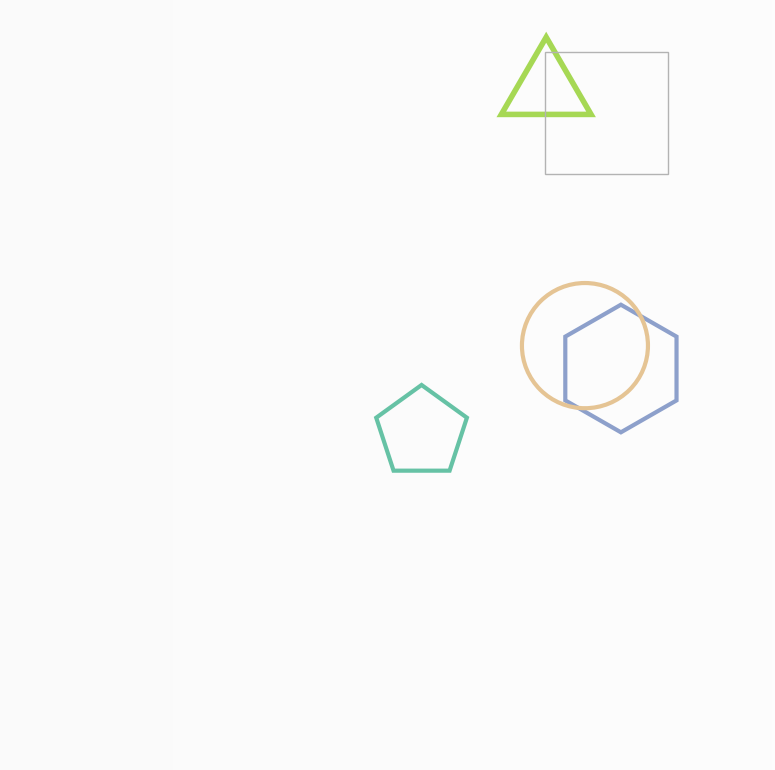[{"shape": "pentagon", "thickness": 1.5, "radius": 0.31, "center": [0.544, 0.439]}, {"shape": "hexagon", "thickness": 1.5, "radius": 0.41, "center": [0.801, 0.521]}, {"shape": "triangle", "thickness": 2, "radius": 0.33, "center": [0.705, 0.885]}, {"shape": "circle", "thickness": 1.5, "radius": 0.41, "center": [0.755, 0.551]}, {"shape": "square", "thickness": 0.5, "radius": 0.4, "center": [0.783, 0.854]}]